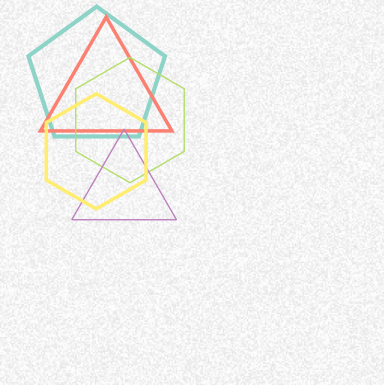[{"shape": "pentagon", "thickness": 3, "radius": 0.93, "center": [0.251, 0.796]}, {"shape": "triangle", "thickness": 2.5, "radius": 0.99, "center": [0.276, 0.759]}, {"shape": "hexagon", "thickness": 1, "radius": 0.81, "center": [0.338, 0.688]}, {"shape": "triangle", "thickness": 1, "radius": 0.79, "center": [0.322, 0.508]}, {"shape": "hexagon", "thickness": 2.5, "radius": 0.75, "center": [0.25, 0.607]}]